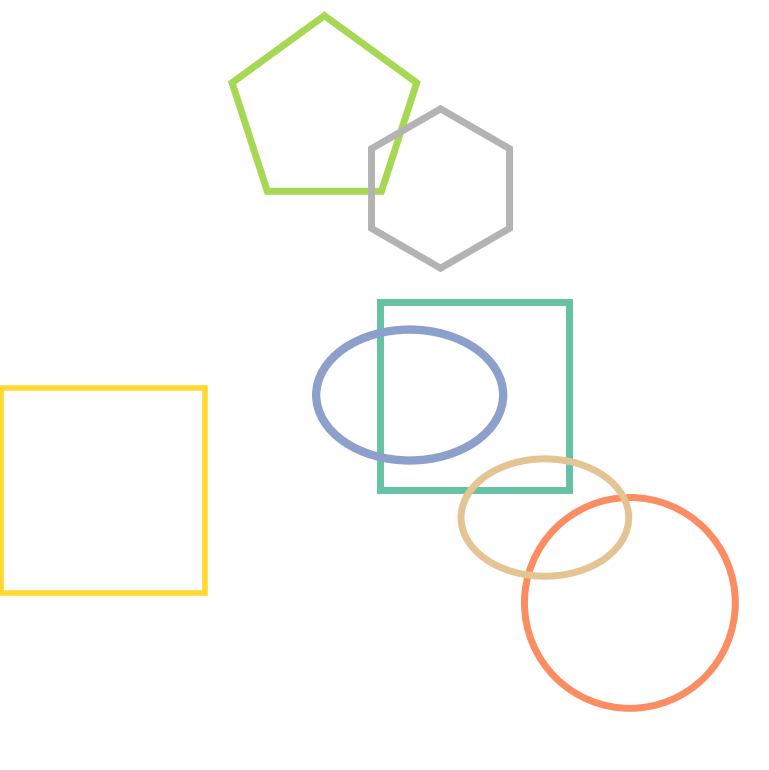[{"shape": "square", "thickness": 2.5, "radius": 0.61, "center": [0.616, 0.486]}, {"shape": "circle", "thickness": 2.5, "radius": 0.68, "center": [0.818, 0.217]}, {"shape": "oval", "thickness": 3, "radius": 0.61, "center": [0.532, 0.487]}, {"shape": "pentagon", "thickness": 2.5, "radius": 0.63, "center": [0.421, 0.854]}, {"shape": "square", "thickness": 2, "radius": 0.66, "center": [0.134, 0.363]}, {"shape": "oval", "thickness": 2.5, "radius": 0.54, "center": [0.708, 0.328]}, {"shape": "hexagon", "thickness": 2.5, "radius": 0.52, "center": [0.572, 0.755]}]